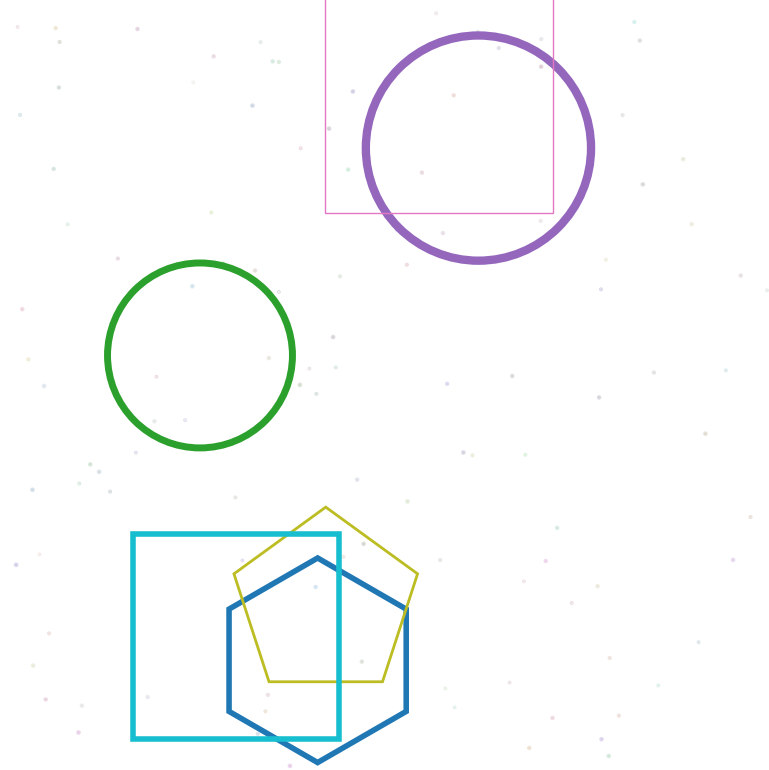[{"shape": "hexagon", "thickness": 2, "radius": 0.66, "center": [0.413, 0.143]}, {"shape": "circle", "thickness": 2.5, "radius": 0.6, "center": [0.26, 0.538]}, {"shape": "circle", "thickness": 3, "radius": 0.73, "center": [0.621, 0.808]}, {"shape": "square", "thickness": 0.5, "radius": 0.74, "center": [0.57, 0.872]}, {"shape": "pentagon", "thickness": 1, "radius": 0.63, "center": [0.423, 0.216]}, {"shape": "square", "thickness": 2, "radius": 0.67, "center": [0.307, 0.174]}]